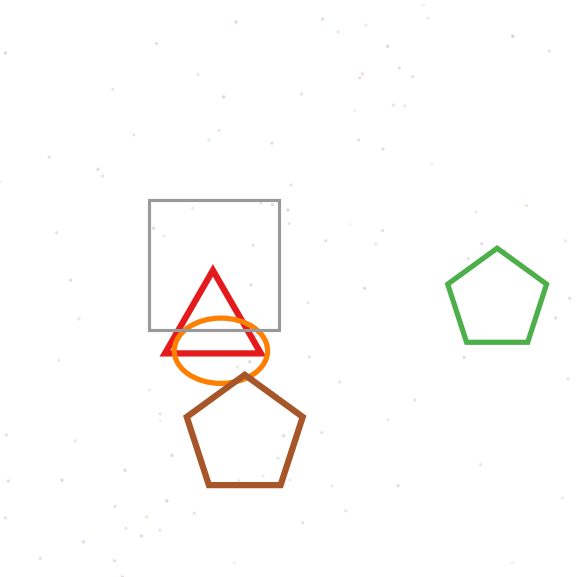[{"shape": "triangle", "thickness": 3, "radius": 0.48, "center": [0.369, 0.435]}, {"shape": "pentagon", "thickness": 2.5, "radius": 0.45, "center": [0.861, 0.479]}, {"shape": "oval", "thickness": 2.5, "radius": 0.4, "center": [0.383, 0.392]}, {"shape": "pentagon", "thickness": 3, "radius": 0.53, "center": [0.424, 0.245]}, {"shape": "square", "thickness": 1.5, "radius": 0.56, "center": [0.37, 0.54]}]